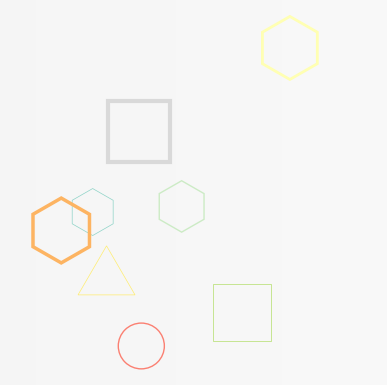[{"shape": "hexagon", "thickness": 0.5, "radius": 0.31, "center": [0.239, 0.449]}, {"shape": "hexagon", "thickness": 2, "radius": 0.41, "center": [0.748, 0.875]}, {"shape": "circle", "thickness": 1, "radius": 0.3, "center": [0.365, 0.101]}, {"shape": "hexagon", "thickness": 2.5, "radius": 0.42, "center": [0.158, 0.401]}, {"shape": "square", "thickness": 0.5, "radius": 0.37, "center": [0.624, 0.188]}, {"shape": "square", "thickness": 3, "radius": 0.4, "center": [0.358, 0.659]}, {"shape": "hexagon", "thickness": 1, "radius": 0.33, "center": [0.469, 0.464]}, {"shape": "triangle", "thickness": 0.5, "radius": 0.42, "center": [0.275, 0.277]}]